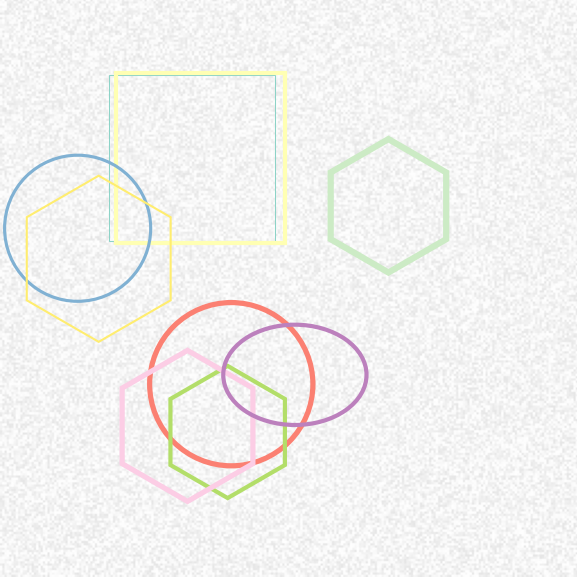[{"shape": "square", "thickness": 0.5, "radius": 0.72, "center": [0.332, 0.726]}, {"shape": "square", "thickness": 2, "radius": 0.73, "center": [0.347, 0.726]}, {"shape": "circle", "thickness": 2.5, "radius": 0.71, "center": [0.4, 0.334]}, {"shape": "circle", "thickness": 1.5, "radius": 0.63, "center": [0.134, 0.604]}, {"shape": "hexagon", "thickness": 2, "radius": 0.57, "center": [0.394, 0.251]}, {"shape": "hexagon", "thickness": 2.5, "radius": 0.65, "center": [0.325, 0.262]}, {"shape": "oval", "thickness": 2, "radius": 0.62, "center": [0.511, 0.35]}, {"shape": "hexagon", "thickness": 3, "radius": 0.58, "center": [0.673, 0.643]}, {"shape": "hexagon", "thickness": 1, "radius": 0.72, "center": [0.171, 0.551]}]